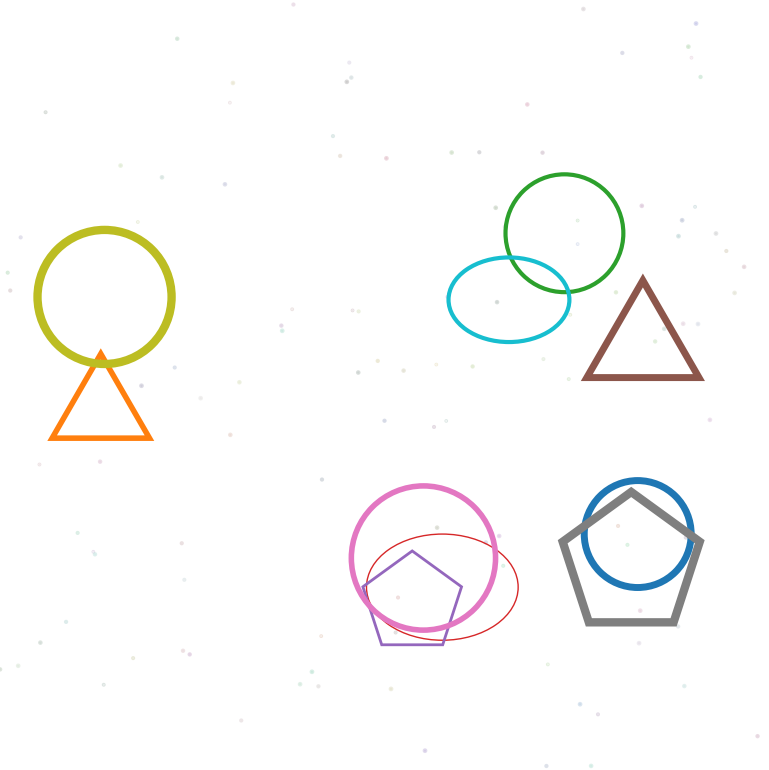[{"shape": "circle", "thickness": 2.5, "radius": 0.35, "center": [0.828, 0.306]}, {"shape": "triangle", "thickness": 2, "radius": 0.36, "center": [0.131, 0.467]}, {"shape": "circle", "thickness": 1.5, "radius": 0.38, "center": [0.733, 0.697]}, {"shape": "oval", "thickness": 0.5, "radius": 0.49, "center": [0.574, 0.237]}, {"shape": "pentagon", "thickness": 1, "radius": 0.34, "center": [0.535, 0.217]}, {"shape": "triangle", "thickness": 2.5, "radius": 0.42, "center": [0.835, 0.552]}, {"shape": "circle", "thickness": 2, "radius": 0.47, "center": [0.55, 0.275]}, {"shape": "pentagon", "thickness": 3, "radius": 0.47, "center": [0.82, 0.267]}, {"shape": "circle", "thickness": 3, "radius": 0.44, "center": [0.136, 0.614]}, {"shape": "oval", "thickness": 1.5, "radius": 0.39, "center": [0.661, 0.611]}]